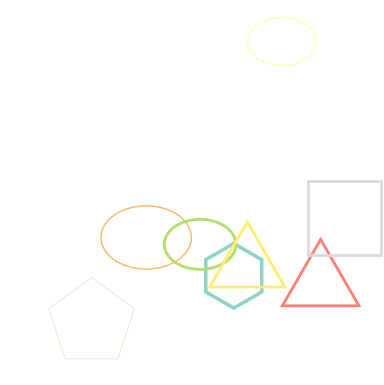[{"shape": "hexagon", "thickness": 2.5, "radius": 0.42, "center": [0.607, 0.284]}, {"shape": "oval", "thickness": 1, "radius": 0.45, "center": [0.732, 0.892]}, {"shape": "triangle", "thickness": 2, "radius": 0.57, "center": [0.833, 0.263]}, {"shape": "oval", "thickness": 1, "radius": 0.59, "center": [0.38, 0.383]}, {"shape": "oval", "thickness": 2, "radius": 0.46, "center": [0.52, 0.365]}, {"shape": "square", "thickness": 2, "radius": 0.48, "center": [0.896, 0.433]}, {"shape": "pentagon", "thickness": 0.5, "radius": 0.58, "center": [0.238, 0.162]}, {"shape": "triangle", "thickness": 2, "radius": 0.56, "center": [0.642, 0.311]}]